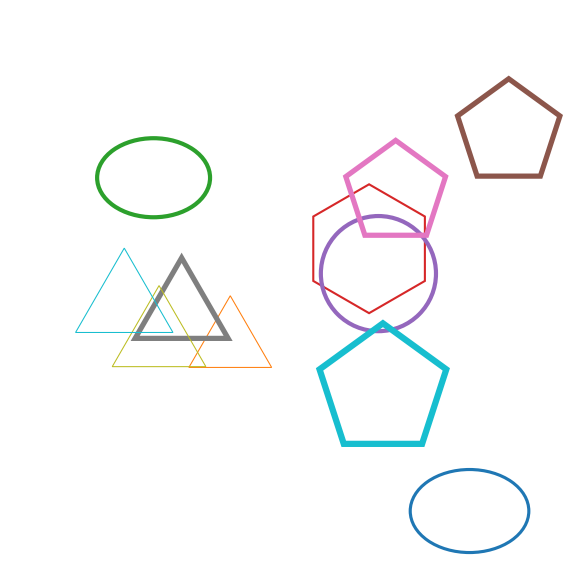[{"shape": "oval", "thickness": 1.5, "radius": 0.51, "center": [0.813, 0.114]}, {"shape": "triangle", "thickness": 0.5, "radius": 0.41, "center": [0.399, 0.404]}, {"shape": "oval", "thickness": 2, "radius": 0.49, "center": [0.266, 0.691]}, {"shape": "hexagon", "thickness": 1, "radius": 0.56, "center": [0.639, 0.568]}, {"shape": "circle", "thickness": 2, "radius": 0.5, "center": [0.655, 0.525]}, {"shape": "pentagon", "thickness": 2.5, "radius": 0.47, "center": [0.881, 0.77]}, {"shape": "pentagon", "thickness": 2.5, "radius": 0.45, "center": [0.685, 0.665]}, {"shape": "triangle", "thickness": 2.5, "radius": 0.46, "center": [0.315, 0.46]}, {"shape": "triangle", "thickness": 0.5, "radius": 0.47, "center": [0.275, 0.411]}, {"shape": "pentagon", "thickness": 3, "radius": 0.58, "center": [0.663, 0.324]}, {"shape": "triangle", "thickness": 0.5, "radius": 0.49, "center": [0.215, 0.472]}]